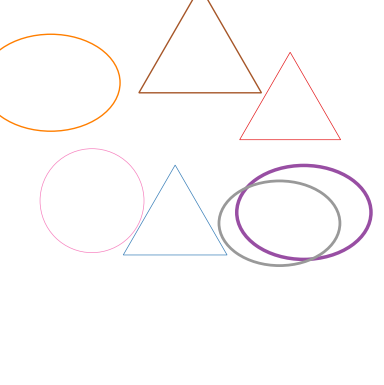[{"shape": "triangle", "thickness": 0.5, "radius": 0.76, "center": [0.754, 0.713]}, {"shape": "triangle", "thickness": 0.5, "radius": 0.78, "center": [0.455, 0.416]}, {"shape": "oval", "thickness": 2.5, "radius": 0.87, "center": [0.789, 0.448]}, {"shape": "oval", "thickness": 1, "radius": 0.9, "center": [0.132, 0.785]}, {"shape": "triangle", "thickness": 1, "radius": 0.92, "center": [0.52, 0.851]}, {"shape": "circle", "thickness": 0.5, "radius": 0.68, "center": [0.239, 0.479]}, {"shape": "oval", "thickness": 2, "radius": 0.79, "center": [0.726, 0.42]}]